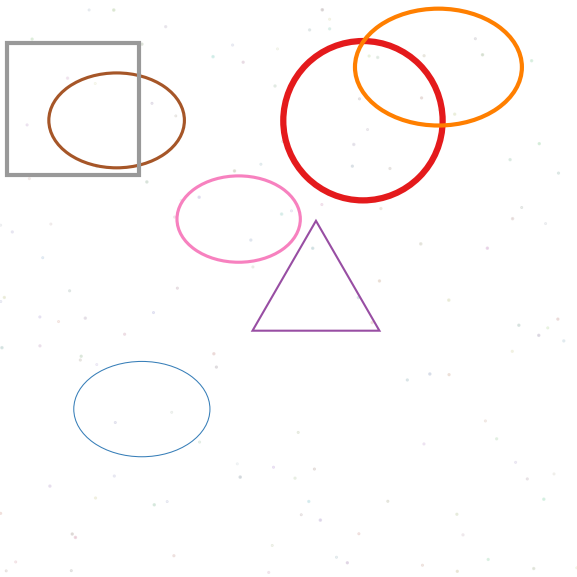[{"shape": "circle", "thickness": 3, "radius": 0.69, "center": [0.629, 0.79]}, {"shape": "oval", "thickness": 0.5, "radius": 0.59, "center": [0.246, 0.291]}, {"shape": "triangle", "thickness": 1, "radius": 0.63, "center": [0.547, 0.49]}, {"shape": "oval", "thickness": 2, "radius": 0.72, "center": [0.759, 0.883]}, {"shape": "oval", "thickness": 1.5, "radius": 0.59, "center": [0.202, 0.791]}, {"shape": "oval", "thickness": 1.5, "radius": 0.53, "center": [0.413, 0.62]}, {"shape": "square", "thickness": 2, "radius": 0.57, "center": [0.127, 0.811]}]